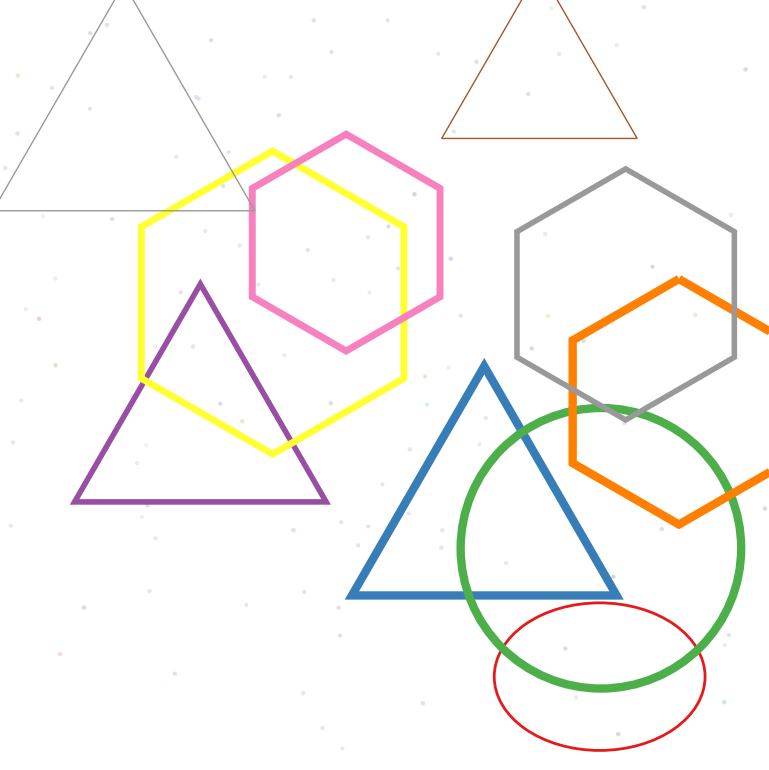[{"shape": "oval", "thickness": 1, "radius": 0.68, "center": [0.779, 0.121]}, {"shape": "triangle", "thickness": 3, "radius": 0.99, "center": [0.629, 0.326]}, {"shape": "circle", "thickness": 3, "radius": 0.91, "center": [0.78, 0.288]}, {"shape": "triangle", "thickness": 2, "radius": 0.94, "center": [0.26, 0.442]}, {"shape": "hexagon", "thickness": 3, "radius": 0.8, "center": [0.882, 0.478]}, {"shape": "hexagon", "thickness": 2.5, "radius": 0.98, "center": [0.354, 0.607]}, {"shape": "triangle", "thickness": 0.5, "radius": 0.73, "center": [0.701, 0.893]}, {"shape": "hexagon", "thickness": 2.5, "radius": 0.7, "center": [0.45, 0.685]}, {"shape": "hexagon", "thickness": 2, "radius": 0.81, "center": [0.813, 0.618]}, {"shape": "triangle", "thickness": 0.5, "radius": 0.98, "center": [0.161, 0.825]}]